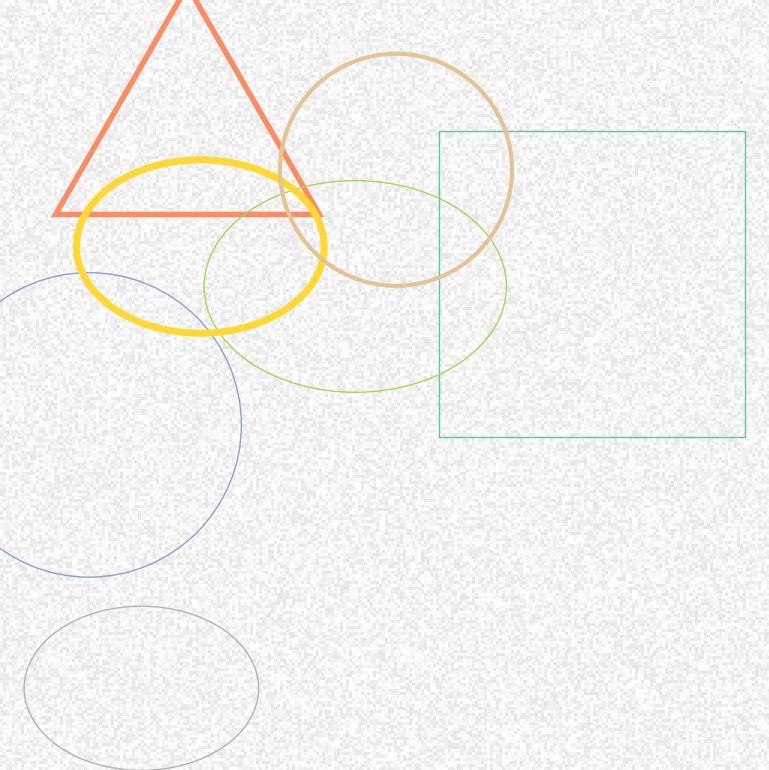[{"shape": "square", "thickness": 0.5, "radius": 0.99, "center": [0.769, 0.632]}, {"shape": "triangle", "thickness": 2, "radius": 0.99, "center": [0.243, 0.82]}, {"shape": "circle", "thickness": 0.5, "radius": 0.99, "center": [0.116, 0.448]}, {"shape": "oval", "thickness": 0.5, "radius": 0.98, "center": [0.461, 0.628]}, {"shape": "oval", "thickness": 2.5, "radius": 0.8, "center": [0.26, 0.68]}, {"shape": "circle", "thickness": 1.5, "radius": 0.75, "center": [0.514, 0.78]}, {"shape": "oval", "thickness": 0.5, "radius": 0.76, "center": [0.184, 0.106]}]